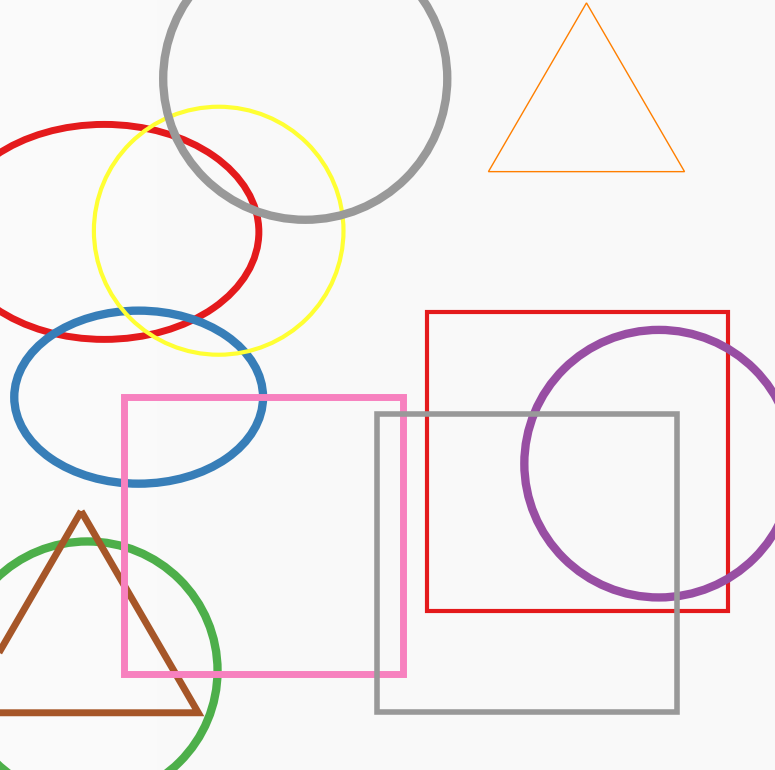[{"shape": "oval", "thickness": 2.5, "radius": 1.0, "center": [0.135, 0.699]}, {"shape": "square", "thickness": 1.5, "radius": 0.97, "center": [0.745, 0.401]}, {"shape": "oval", "thickness": 3, "radius": 0.8, "center": [0.179, 0.484]}, {"shape": "circle", "thickness": 3, "radius": 0.84, "center": [0.113, 0.129]}, {"shape": "circle", "thickness": 3, "radius": 0.87, "center": [0.85, 0.398]}, {"shape": "triangle", "thickness": 0.5, "radius": 0.73, "center": [0.757, 0.85]}, {"shape": "circle", "thickness": 1.5, "radius": 0.81, "center": [0.282, 0.7]}, {"shape": "triangle", "thickness": 2.5, "radius": 0.87, "center": [0.105, 0.162]}, {"shape": "square", "thickness": 2.5, "radius": 0.9, "center": [0.34, 0.304]}, {"shape": "circle", "thickness": 3, "radius": 0.92, "center": [0.394, 0.898]}, {"shape": "square", "thickness": 2, "radius": 0.97, "center": [0.68, 0.269]}]